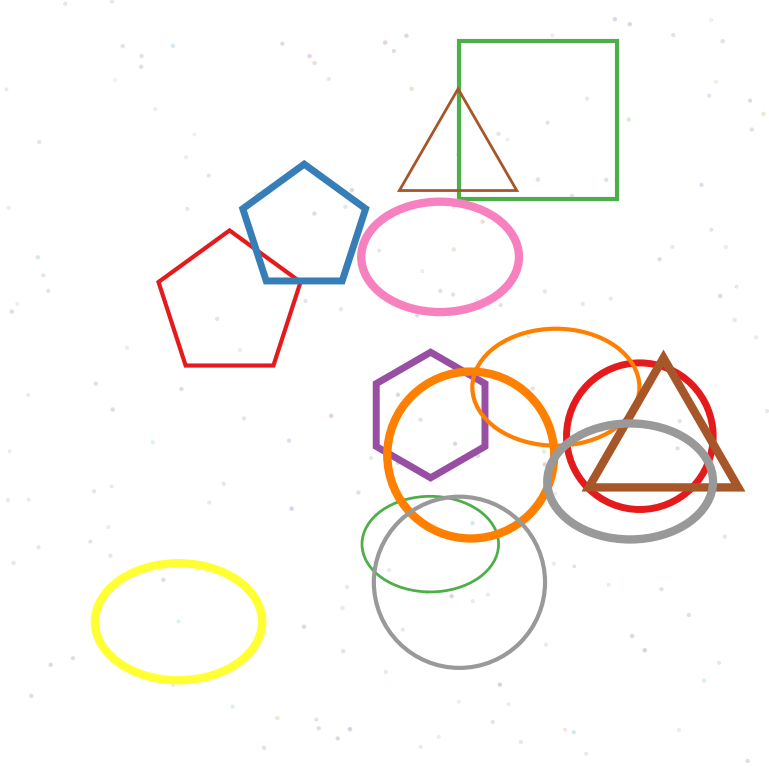[{"shape": "pentagon", "thickness": 1.5, "radius": 0.48, "center": [0.298, 0.604]}, {"shape": "circle", "thickness": 2.5, "radius": 0.48, "center": [0.831, 0.434]}, {"shape": "pentagon", "thickness": 2.5, "radius": 0.42, "center": [0.395, 0.703]}, {"shape": "square", "thickness": 1.5, "radius": 0.51, "center": [0.699, 0.844]}, {"shape": "oval", "thickness": 1, "radius": 0.44, "center": [0.559, 0.293]}, {"shape": "hexagon", "thickness": 2.5, "radius": 0.41, "center": [0.559, 0.461]}, {"shape": "oval", "thickness": 1.5, "radius": 0.54, "center": [0.722, 0.497]}, {"shape": "circle", "thickness": 3, "radius": 0.54, "center": [0.611, 0.409]}, {"shape": "oval", "thickness": 3, "radius": 0.54, "center": [0.232, 0.193]}, {"shape": "triangle", "thickness": 3, "radius": 0.56, "center": [0.862, 0.423]}, {"shape": "triangle", "thickness": 1, "radius": 0.44, "center": [0.595, 0.797]}, {"shape": "oval", "thickness": 3, "radius": 0.51, "center": [0.572, 0.666]}, {"shape": "circle", "thickness": 1.5, "radius": 0.56, "center": [0.597, 0.244]}, {"shape": "oval", "thickness": 3, "radius": 0.54, "center": [0.818, 0.375]}]